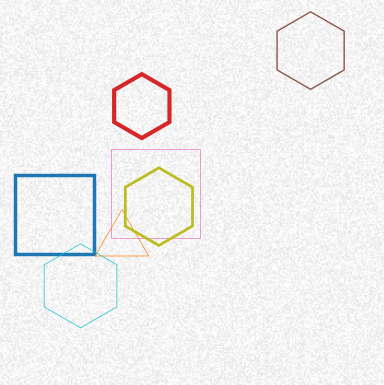[{"shape": "square", "thickness": 2.5, "radius": 0.51, "center": [0.143, 0.442]}, {"shape": "triangle", "thickness": 0.5, "radius": 0.4, "center": [0.317, 0.375]}, {"shape": "hexagon", "thickness": 3, "radius": 0.41, "center": [0.368, 0.724]}, {"shape": "hexagon", "thickness": 1, "radius": 0.5, "center": [0.807, 0.869]}, {"shape": "square", "thickness": 0.5, "radius": 0.58, "center": [0.405, 0.498]}, {"shape": "hexagon", "thickness": 2, "radius": 0.5, "center": [0.413, 0.463]}, {"shape": "hexagon", "thickness": 0.5, "radius": 0.55, "center": [0.209, 0.258]}]